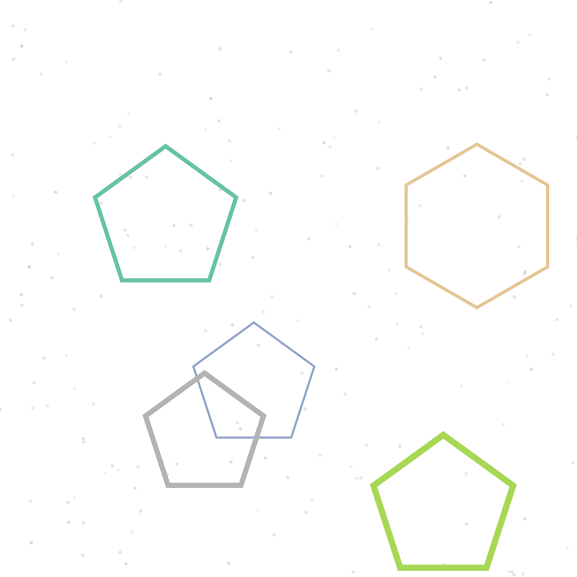[{"shape": "pentagon", "thickness": 2, "radius": 0.64, "center": [0.287, 0.618]}, {"shape": "pentagon", "thickness": 1, "radius": 0.55, "center": [0.44, 0.331]}, {"shape": "pentagon", "thickness": 3, "radius": 0.64, "center": [0.768, 0.119]}, {"shape": "hexagon", "thickness": 1.5, "radius": 0.71, "center": [0.826, 0.608]}, {"shape": "pentagon", "thickness": 2.5, "radius": 0.54, "center": [0.354, 0.246]}]